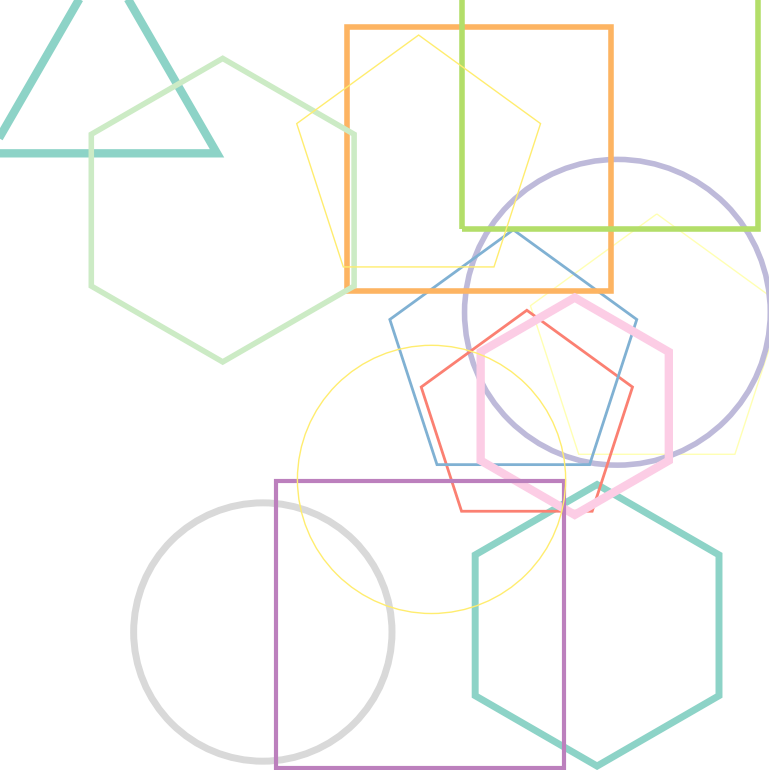[{"shape": "triangle", "thickness": 3, "radius": 0.85, "center": [0.135, 0.886]}, {"shape": "hexagon", "thickness": 2.5, "radius": 0.91, "center": [0.775, 0.188]}, {"shape": "pentagon", "thickness": 0.5, "radius": 0.86, "center": [0.853, 0.55]}, {"shape": "circle", "thickness": 2, "radius": 0.99, "center": [0.802, 0.594]}, {"shape": "pentagon", "thickness": 1, "radius": 0.72, "center": [0.684, 0.453]}, {"shape": "pentagon", "thickness": 1, "radius": 0.84, "center": [0.667, 0.533]}, {"shape": "square", "thickness": 2, "radius": 0.86, "center": [0.621, 0.793]}, {"shape": "square", "thickness": 2, "radius": 0.96, "center": [0.792, 0.894]}, {"shape": "hexagon", "thickness": 3, "radius": 0.71, "center": [0.746, 0.472]}, {"shape": "circle", "thickness": 2.5, "radius": 0.84, "center": [0.341, 0.179]}, {"shape": "square", "thickness": 1.5, "radius": 0.93, "center": [0.546, 0.189]}, {"shape": "hexagon", "thickness": 2, "radius": 0.99, "center": [0.289, 0.727]}, {"shape": "circle", "thickness": 0.5, "radius": 0.87, "center": [0.56, 0.377]}, {"shape": "pentagon", "thickness": 0.5, "radius": 0.83, "center": [0.544, 0.788]}]